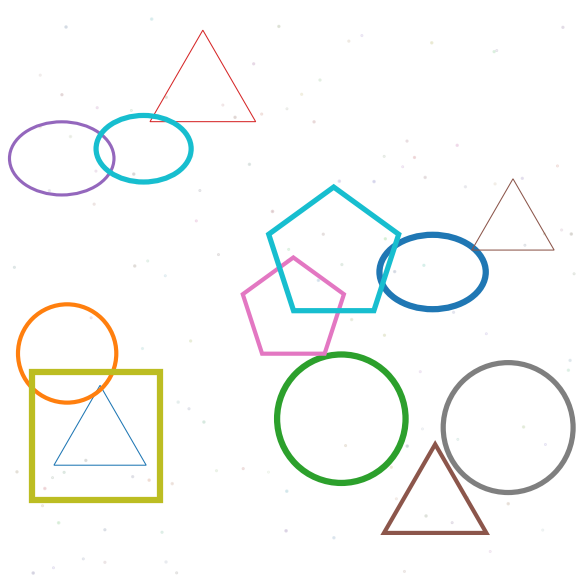[{"shape": "oval", "thickness": 3, "radius": 0.46, "center": [0.749, 0.528]}, {"shape": "triangle", "thickness": 0.5, "radius": 0.46, "center": [0.173, 0.24]}, {"shape": "circle", "thickness": 2, "radius": 0.43, "center": [0.116, 0.387]}, {"shape": "circle", "thickness": 3, "radius": 0.56, "center": [0.591, 0.274]}, {"shape": "triangle", "thickness": 0.5, "radius": 0.53, "center": [0.351, 0.841]}, {"shape": "oval", "thickness": 1.5, "radius": 0.45, "center": [0.107, 0.725]}, {"shape": "triangle", "thickness": 2, "radius": 0.51, "center": [0.754, 0.128]}, {"shape": "triangle", "thickness": 0.5, "radius": 0.41, "center": [0.888, 0.607]}, {"shape": "pentagon", "thickness": 2, "radius": 0.46, "center": [0.508, 0.461]}, {"shape": "circle", "thickness": 2.5, "radius": 0.56, "center": [0.88, 0.259]}, {"shape": "square", "thickness": 3, "radius": 0.56, "center": [0.166, 0.244]}, {"shape": "oval", "thickness": 2.5, "radius": 0.41, "center": [0.249, 0.742]}, {"shape": "pentagon", "thickness": 2.5, "radius": 0.59, "center": [0.578, 0.557]}]